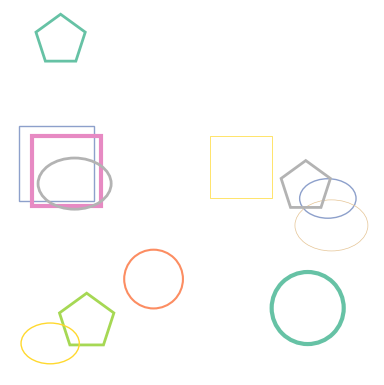[{"shape": "circle", "thickness": 3, "radius": 0.47, "center": [0.799, 0.2]}, {"shape": "pentagon", "thickness": 2, "radius": 0.34, "center": [0.157, 0.896]}, {"shape": "circle", "thickness": 1.5, "radius": 0.38, "center": [0.399, 0.275]}, {"shape": "oval", "thickness": 1, "radius": 0.37, "center": [0.852, 0.484]}, {"shape": "square", "thickness": 1, "radius": 0.49, "center": [0.147, 0.576]}, {"shape": "square", "thickness": 3, "radius": 0.45, "center": [0.173, 0.555]}, {"shape": "pentagon", "thickness": 2, "radius": 0.37, "center": [0.225, 0.164]}, {"shape": "oval", "thickness": 1, "radius": 0.38, "center": [0.13, 0.108]}, {"shape": "square", "thickness": 0.5, "radius": 0.4, "center": [0.625, 0.565]}, {"shape": "oval", "thickness": 0.5, "radius": 0.47, "center": [0.861, 0.415]}, {"shape": "oval", "thickness": 2, "radius": 0.47, "center": [0.194, 0.523]}, {"shape": "pentagon", "thickness": 2, "radius": 0.34, "center": [0.794, 0.516]}]